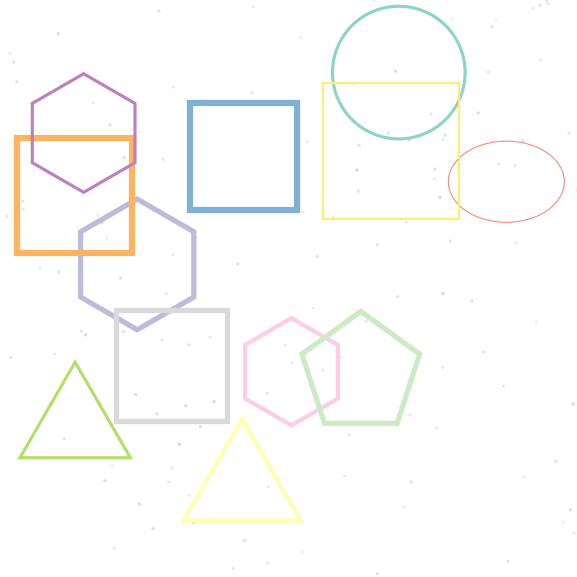[{"shape": "circle", "thickness": 1.5, "radius": 0.57, "center": [0.691, 0.873]}, {"shape": "triangle", "thickness": 2, "radius": 0.59, "center": [0.419, 0.156]}, {"shape": "hexagon", "thickness": 2.5, "radius": 0.57, "center": [0.238, 0.541]}, {"shape": "oval", "thickness": 0.5, "radius": 0.5, "center": [0.877, 0.684]}, {"shape": "square", "thickness": 3, "radius": 0.46, "center": [0.421, 0.728]}, {"shape": "square", "thickness": 3, "radius": 0.5, "center": [0.129, 0.661]}, {"shape": "triangle", "thickness": 1.5, "radius": 0.55, "center": [0.13, 0.262]}, {"shape": "hexagon", "thickness": 2, "radius": 0.46, "center": [0.505, 0.355]}, {"shape": "square", "thickness": 2.5, "radius": 0.48, "center": [0.297, 0.366]}, {"shape": "hexagon", "thickness": 1.5, "radius": 0.51, "center": [0.145, 0.769]}, {"shape": "pentagon", "thickness": 2.5, "radius": 0.54, "center": [0.625, 0.353]}, {"shape": "square", "thickness": 1, "radius": 0.59, "center": [0.678, 0.737]}]